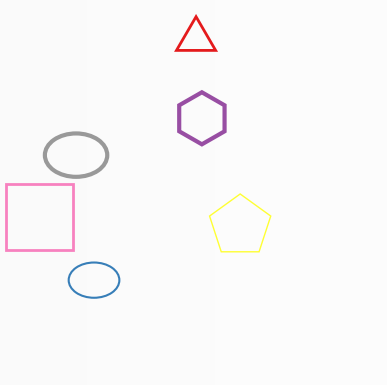[{"shape": "triangle", "thickness": 2, "radius": 0.29, "center": [0.506, 0.898]}, {"shape": "oval", "thickness": 1.5, "radius": 0.33, "center": [0.243, 0.272]}, {"shape": "hexagon", "thickness": 3, "radius": 0.34, "center": [0.521, 0.693]}, {"shape": "pentagon", "thickness": 1, "radius": 0.42, "center": [0.62, 0.413]}, {"shape": "square", "thickness": 2, "radius": 0.43, "center": [0.102, 0.437]}, {"shape": "oval", "thickness": 3, "radius": 0.4, "center": [0.196, 0.597]}]